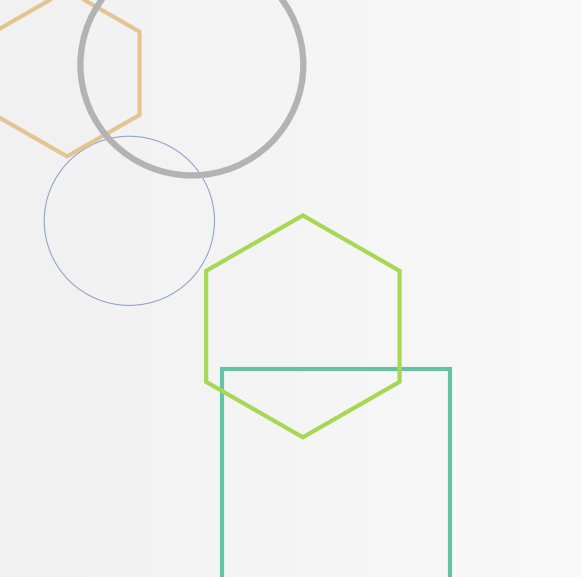[{"shape": "square", "thickness": 2, "radius": 0.98, "center": [0.578, 0.164]}, {"shape": "circle", "thickness": 0.5, "radius": 0.73, "center": [0.223, 0.617]}, {"shape": "hexagon", "thickness": 2, "radius": 0.96, "center": [0.521, 0.434]}, {"shape": "hexagon", "thickness": 2, "radius": 0.72, "center": [0.115, 0.872]}, {"shape": "circle", "thickness": 3, "radius": 0.96, "center": [0.33, 0.887]}]